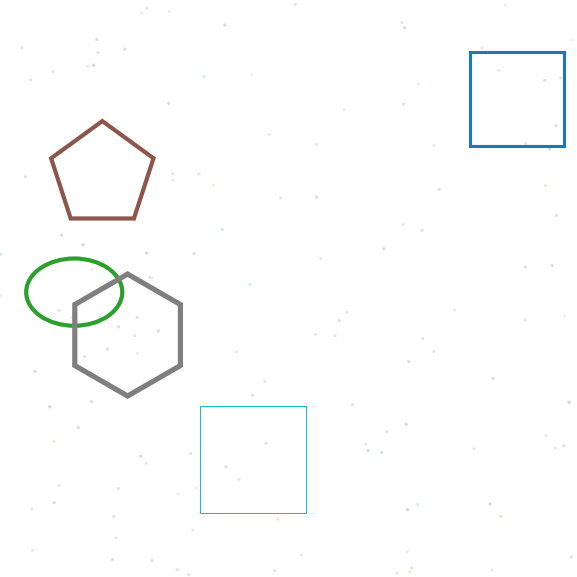[{"shape": "square", "thickness": 1.5, "radius": 0.41, "center": [0.895, 0.828]}, {"shape": "oval", "thickness": 2, "radius": 0.42, "center": [0.129, 0.493]}, {"shape": "pentagon", "thickness": 2, "radius": 0.47, "center": [0.177, 0.696]}, {"shape": "hexagon", "thickness": 2.5, "radius": 0.53, "center": [0.221, 0.419]}, {"shape": "square", "thickness": 0.5, "radius": 0.46, "center": [0.439, 0.204]}]